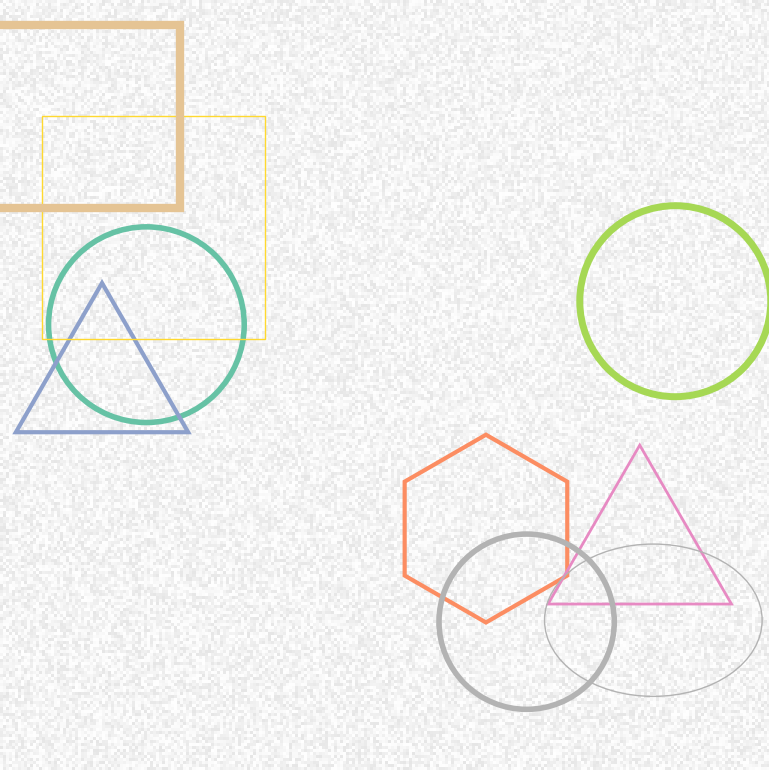[{"shape": "circle", "thickness": 2, "radius": 0.64, "center": [0.19, 0.578]}, {"shape": "hexagon", "thickness": 1.5, "radius": 0.61, "center": [0.631, 0.314]}, {"shape": "triangle", "thickness": 1.5, "radius": 0.65, "center": [0.133, 0.503]}, {"shape": "triangle", "thickness": 1, "radius": 0.69, "center": [0.831, 0.284]}, {"shape": "circle", "thickness": 2.5, "radius": 0.62, "center": [0.877, 0.609]}, {"shape": "square", "thickness": 0.5, "radius": 0.72, "center": [0.199, 0.705]}, {"shape": "square", "thickness": 3, "radius": 0.6, "center": [0.114, 0.849]}, {"shape": "circle", "thickness": 2, "radius": 0.57, "center": [0.684, 0.193]}, {"shape": "oval", "thickness": 0.5, "radius": 0.71, "center": [0.848, 0.195]}]